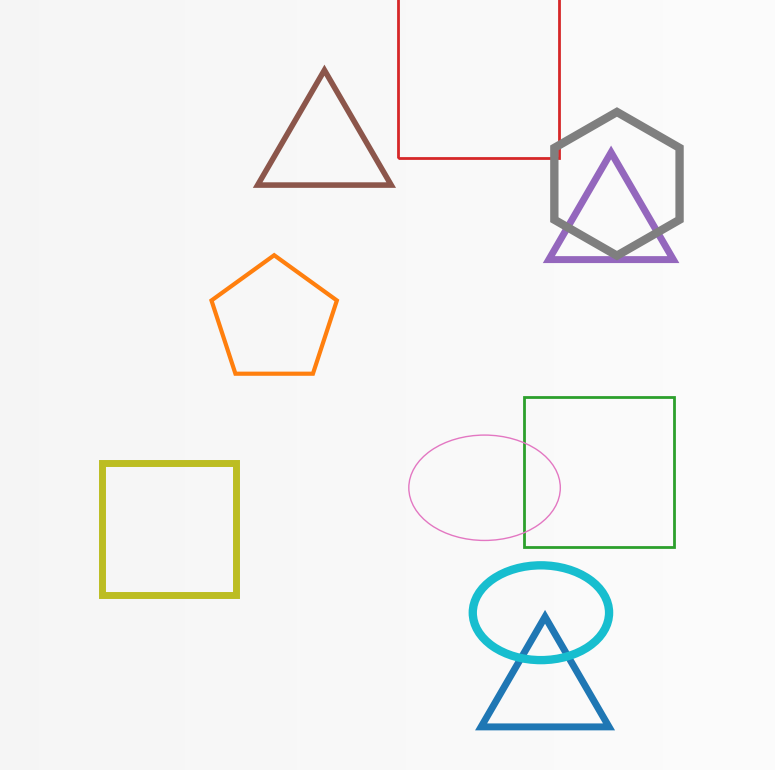[{"shape": "triangle", "thickness": 2.5, "radius": 0.48, "center": [0.703, 0.104]}, {"shape": "pentagon", "thickness": 1.5, "radius": 0.43, "center": [0.354, 0.583]}, {"shape": "square", "thickness": 1, "radius": 0.48, "center": [0.773, 0.387]}, {"shape": "square", "thickness": 1, "radius": 0.52, "center": [0.617, 0.898]}, {"shape": "triangle", "thickness": 2.5, "radius": 0.46, "center": [0.789, 0.709]}, {"shape": "triangle", "thickness": 2, "radius": 0.5, "center": [0.419, 0.809]}, {"shape": "oval", "thickness": 0.5, "radius": 0.49, "center": [0.625, 0.367]}, {"shape": "hexagon", "thickness": 3, "radius": 0.47, "center": [0.796, 0.761]}, {"shape": "square", "thickness": 2.5, "radius": 0.43, "center": [0.218, 0.313]}, {"shape": "oval", "thickness": 3, "radius": 0.44, "center": [0.698, 0.204]}]